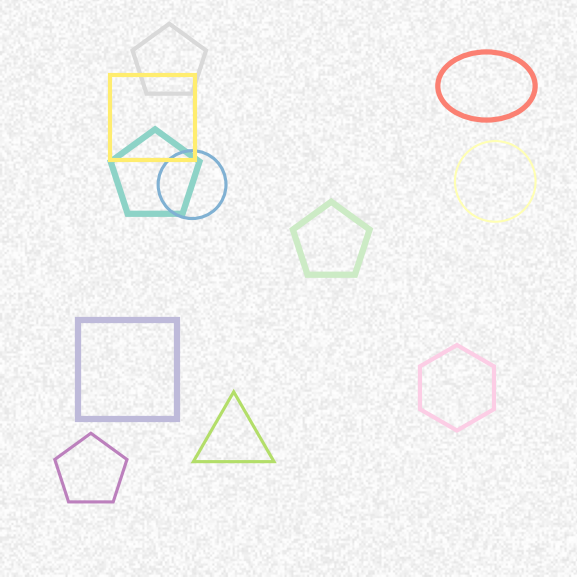[{"shape": "pentagon", "thickness": 3, "radius": 0.4, "center": [0.269, 0.694]}, {"shape": "circle", "thickness": 1, "radius": 0.35, "center": [0.858, 0.685]}, {"shape": "square", "thickness": 3, "radius": 0.43, "center": [0.221, 0.359]}, {"shape": "oval", "thickness": 2.5, "radius": 0.42, "center": [0.842, 0.85]}, {"shape": "circle", "thickness": 1.5, "radius": 0.29, "center": [0.333, 0.679]}, {"shape": "triangle", "thickness": 1.5, "radius": 0.4, "center": [0.405, 0.24]}, {"shape": "hexagon", "thickness": 2, "radius": 0.37, "center": [0.791, 0.328]}, {"shape": "pentagon", "thickness": 2, "radius": 0.33, "center": [0.293, 0.891]}, {"shape": "pentagon", "thickness": 1.5, "radius": 0.33, "center": [0.157, 0.183]}, {"shape": "pentagon", "thickness": 3, "radius": 0.35, "center": [0.574, 0.58]}, {"shape": "square", "thickness": 2, "radius": 0.37, "center": [0.264, 0.795]}]